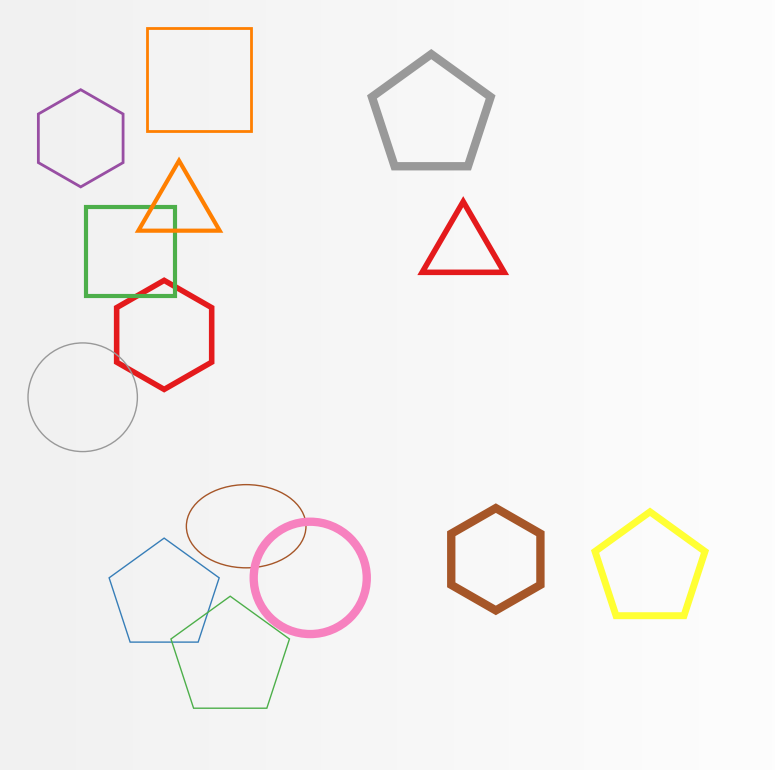[{"shape": "triangle", "thickness": 2, "radius": 0.31, "center": [0.598, 0.677]}, {"shape": "hexagon", "thickness": 2, "radius": 0.35, "center": [0.212, 0.565]}, {"shape": "pentagon", "thickness": 0.5, "radius": 0.37, "center": [0.212, 0.226]}, {"shape": "square", "thickness": 1.5, "radius": 0.29, "center": [0.169, 0.673]}, {"shape": "pentagon", "thickness": 0.5, "radius": 0.4, "center": [0.297, 0.145]}, {"shape": "hexagon", "thickness": 1, "radius": 0.32, "center": [0.104, 0.82]}, {"shape": "square", "thickness": 1, "radius": 0.34, "center": [0.256, 0.897]}, {"shape": "triangle", "thickness": 1.5, "radius": 0.3, "center": [0.231, 0.731]}, {"shape": "pentagon", "thickness": 2.5, "radius": 0.37, "center": [0.839, 0.261]}, {"shape": "oval", "thickness": 0.5, "radius": 0.39, "center": [0.318, 0.317]}, {"shape": "hexagon", "thickness": 3, "radius": 0.33, "center": [0.64, 0.274]}, {"shape": "circle", "thickness": 3, "radius": 0.36, "center": [0.4, 0.249]}, {"shape": "pentagon", "thickness": 3, "radius": 0.4, "center": [0.556, 0.849]}, {"shape": "circle", "thickness": 0.5, "radius": 0.35, "center": [0.107, 0.484]}]